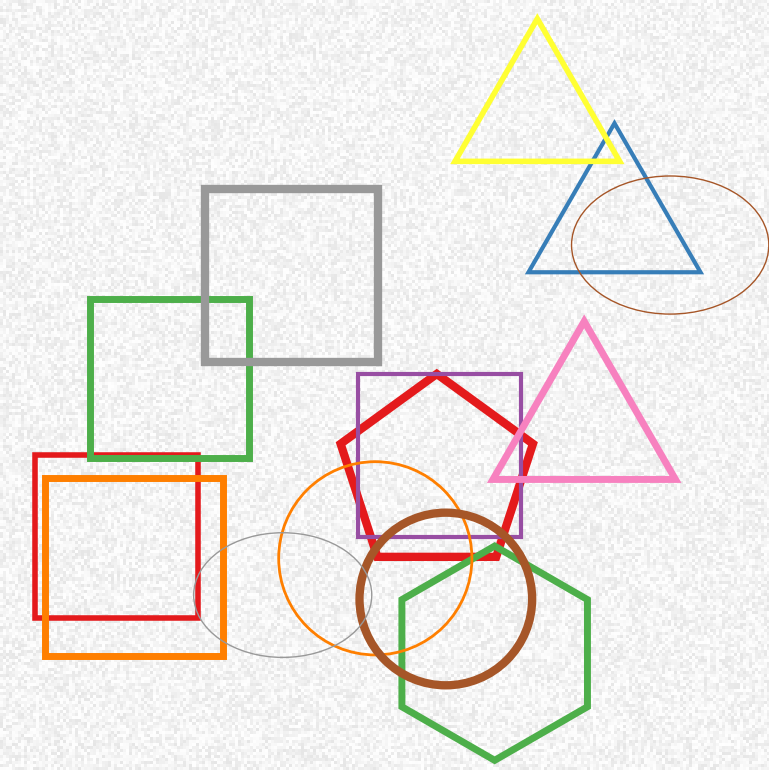[{"shape": "pentagon", "thickness": 3, "radius": 0.66, "center": [0.567, 0.383]}, {"shape": "square", "thickness": 2, "radius": 0.53, "center": [0.151, 0.303]}, {"shape": "triangle", "thickness": 1.5, "radius": 0.64, "center": [0.798, 0.711]}, {"shape": "square", "thickness": 2.5, "radius": 0.51, "center": [0.22, 0.509]}, {"shape": "hexagon", "thickness": 2.5, "radius": 0.7, "center": [0.642, 0.152]}, {"shape": "square", "thickness": 1.5, "radius": 0.53, "center": [0.571, 0.409]}, {"shape": "square", "thickness": 2.5, "radius": 0.58, "center": [0.174, 0.264]}, {"shape": "circle", "thickness": 1, "radius": 0.63, "center": [0.487, 0.275]}, {"shape": "triangle", "thickness": 2, "radius": 0.62, "center": [0.698, 0.852]}, {"shape": "circle", "thickness": 3, "radius": 0.56, "center": [0.579, 0.222]}, {"shape": "oval", "thickness": 0.5, "radius": 0.64, "center": [0.87, 0.682]}, {"shape": "triangle", "thickness": 2.5, "radius": 0.68, "center": [0.759, 0.446]}, {"shape": "oval", "thickness": 0.5, "radius": 0.58, "center": [0.367, 0.227]}, {"shape": "square", "thickness": 3, "radius": 0.56, "center": [0.379, 0.642]}]